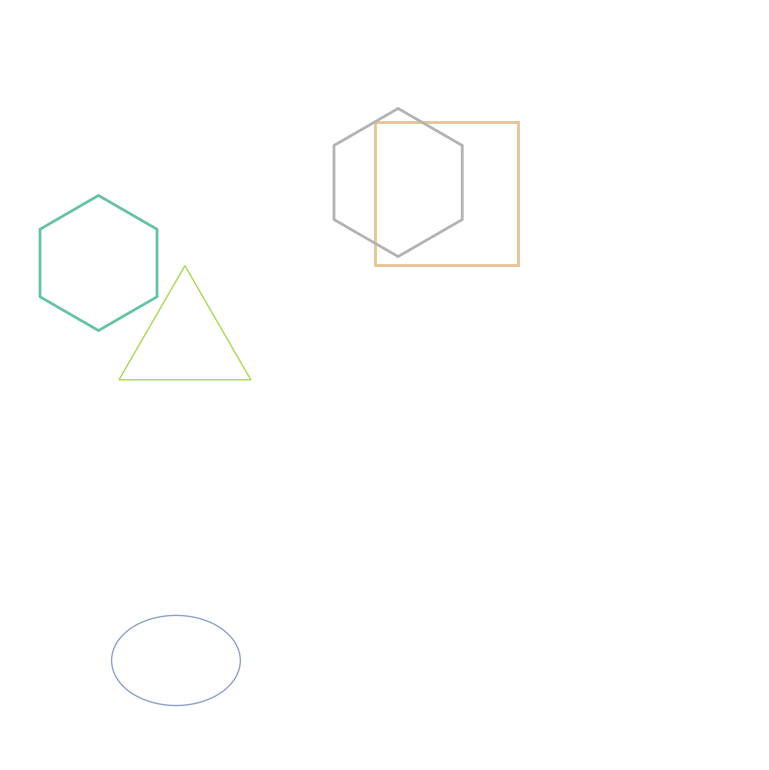[{"shape": "hexagon", "thickness": 1, "radius": 0.44, "center": [0.128, 0.658]}, {"shape": "oval", "thickness": 0.5, "radius": 0.42, "center": [0.229, 0.142]}, {"shape": "triangle", "thickness": 0.5, "radius": 0.49, "center": [0.24, 0.556]}, {"shape": "square", "thickness": 1, "radius": 0.46, "center": [0.58, 0.749]}, {"shape": "hexagon", "thickness": 1, "radius": 0.48, "center": [0.517, 0.763]}]